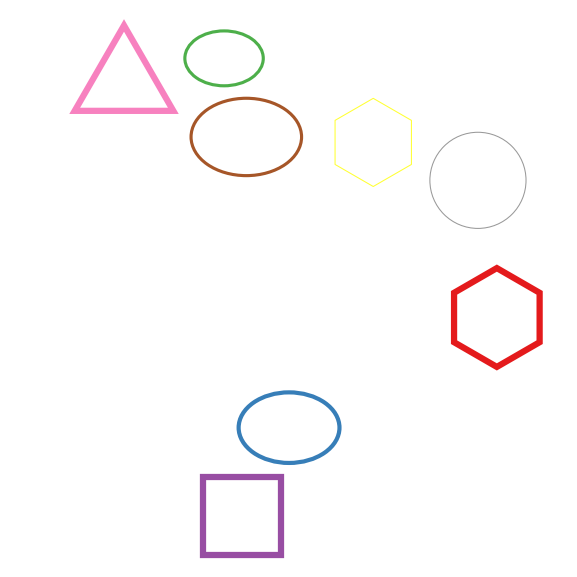[{"shape": "hexagon", "thickness": 3, "radius": 0.43, "center": [0.86, 0.449]}, {"shape": "oval", "thickness": 2, "radius": 0.44, "center": [0.501, 0.259]}, {"shape": "oval", "thickness": 1.5, "radius": 0.34, "center": [0.388, 0.898]}, {"shape": "square", "thickness": 3, "radius": 0.34, "center": [0.419, 0.106]}, {"shape": "hexagon", "thickness": 0.5, "radius": 0.38, "center": [0.646, 0.753]}, {"shape": "oval", "thickness": 1.5, "radius": 0.48, "center": [0.427, 0.762]}, {"shape": "triangle", "thickness": 3, "radius": 0.49, "center": [0.215, 0.856]}, {"shape": "circle", "thickness": 0.5, "radius": 0.42, "center": [0.828, 0.687]}]